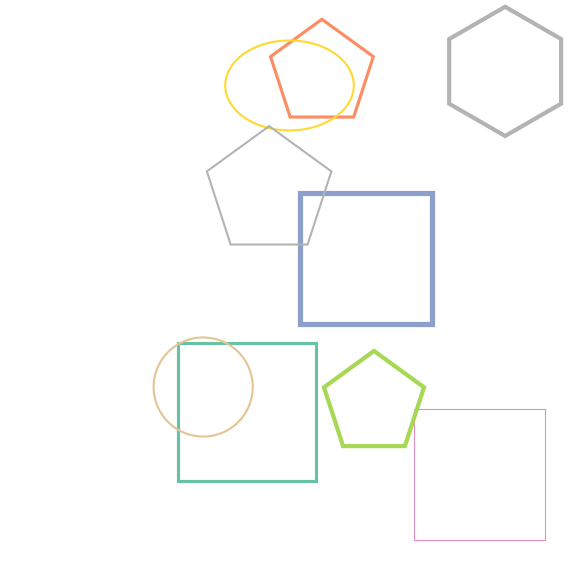[{"shape": "square", "thickness": 1.5, "radius": 0.6, "center": [0.428, 0.286]}, {"shape": "pentagon", "thickness": 1.5, "radius": 0.47, "center": [0.557, 0.872]}, {"shape": "square", "thickness": 2.5, "radius": 0.57, "center": [0.634, 0.552]}, {"shape": "square", "thickness": 0.5, "radius": 0.57, "center": [0.83, 0.178]}, {"shape": "pentagon", "thickness": 2, "radius": 0.46, "center": [0.648, 0.3]}, {"shape": "oval", "thickness": 1, "radius": 0.56, "center": [0.501, 0.851]}, {"shape": "circle", "thickness": 1, "radius": 0.43, "center": [0.352, 0.329]}, {"shape": "pentagon", "thickness": 1, "radius": 0.57, "center": [0.466, 0.667]}, {"shape": "hexagon", "thickness": 2, "radius": 0.56, "center": [0.875, 0.876]}]